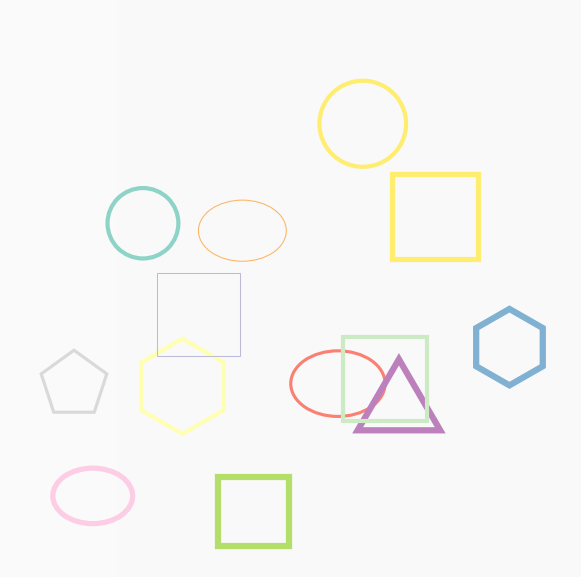[{"shape": "circle", "thickness": 2, "radius": 0.3, "center": [0.246, 0.613]}, {"shape": "hexagon", "thickness": 2, "radius": 0.41, "center": [0.314, 0.33]}, {"shape": "square", "thickness": 0.5, "radius": 0.36, "center": [0.342, 0.454]}, {"shape": "oval", "thickness": 1.5, "radius": 0.41, "center": [0.581, 0.335]}, {"shape": "hexagon", "thickness": 3, "radius": 0.33, "center": [0.877, 0.398]}, {"shape": "oval", "thickness": 0.5, "radius": 0.38, "center": [0.417, 0.6]}, {"shape": "square", "thickness": 3, "radius": 0.3, "center": [0.436, 0.113]}, {"shape": "oval", "thickness": 2.5, "radius": 0.34, "center": [0.16, 0.14]}, {"shape": "pentagon", "thickness": 1.5, "radius": 0.3, "center": [0.127, 0.333]}, {"shape": "triangle", "thickness": 3, "radius": 0.41, "center": [0.686, 0.295]}, {"shape": "square", "thickness": 2, "radius": 0.36, "center": [0.663, 0.343]}, {"shape": "square", "thickness": 2.5, "radius": 0.37, "center": [0.748, 0.624]}, {"shape": "circle", "thickness": 2, "radius": 0.37, "center": [0.624, 0.785]}]